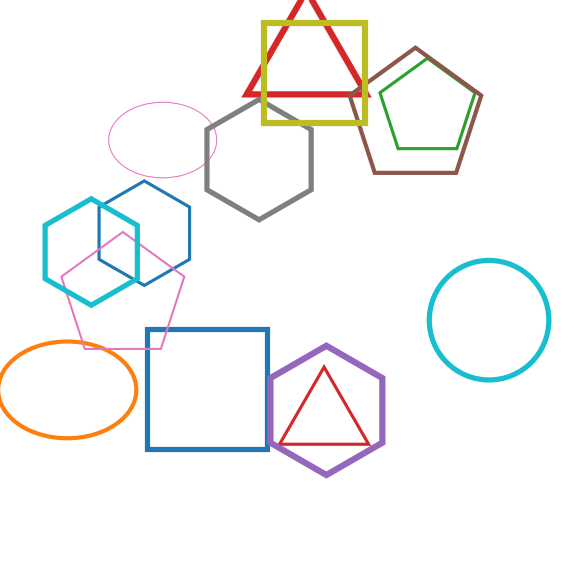[{"shape": "hexagon", "thickness": 1.5, "radius": 0.45, "center": [0.25, 0.595]}, {"shape": "square", "thickness": 2.5, "radius": 0.52, "center": [0.358, 0.325]}, {"shape": "oval", "thickness": 2, "radius": 0.6, "center": [0.116, 0.324]}, {"shape": "pentagon", "thickness": 1.5, "radius": 0.43, "center": [0.74, 0.812]}, {"shape": "triangle", "thickness": 3, "radius": 0.6, "center": [0.531, 0.896]}, {"shape": "triangle", "thickness": 1.5, "radius": 0.45, "center": [0.561, 0.274]}, {"shape": "hexagon", "thickness": 3, "radius": 0.56, "center": [0.565, 0.288]}, {"shape": "pentagon", "thickness": 2, "radius": 0.6, "center": [0.719, 0.797]}, {"shape": "oval", "thickness": 0.5, "radius": 0.47, "center": [0.282, 0.757]}, {"shape": "pentagon", "thickness": 1, "radius": 0.56, "center": [0.213, 0.485]}, {"shape": "hexagon", "thickness": 2.5, "radius": 0.52, "center": [0.449, 0.723]}, {"shape": "square", "thickness": 3, "radius": 0.43, "center": [0.544, 0.873]}, {"shape": "circle", "thickness": 2.5, "radius": 0.52, "center": [0.847, 0.445]}, {"shape": "hexagon", "thickness": 2.5, "radius": 0.46, "center": [0.158, 0.563]}]